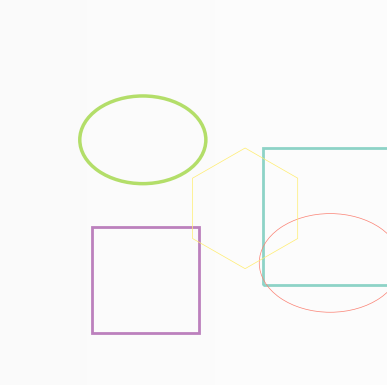[{"shape": "square", "thickness": 2, "radius": 0.89, "center": [0.856, 0.437]}, {"shape": "oval", "thickness": 0.5, "radius": 0.92, "center": [0.852, 0.317]}, {"shape": "oval", "thickness": 2.5, "radius": 0.81, "center": [0.369, 0.637]}, {"shape": "square", "thickness": 2, "radius": 0.69, "center": [0.376, 0.272]}, {"shape": "hexagon", "thickness": 0.5, "radius": 0.78, "center": [0.633, 0.459]}]